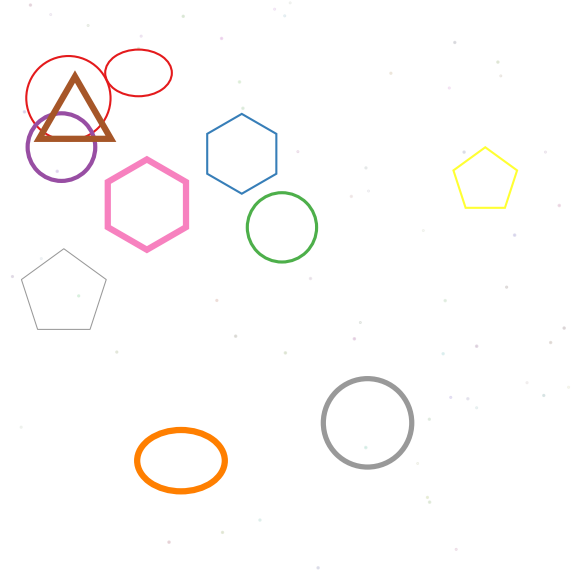[{"shape": "circle", "thickness": 1, "radius": 0.36, "center": [0.118, 0.829]}, {"shape": "oval", "thickness": 1, "radius": 0.29, "center": [0.24, 0.873]}, {"shape": "hexagon", "thickness": 1, "radius": 0.35, "center": [0.419, 0.733]}, {"shape": "circle", "thickness": 1.5, "radius": 0.3, "center": [0.488, 0.605]}, {"shape": "circle", "thickness": 2, "radius": 0.29, "center": [0.106, 0.744]}, {"shape": "oval", "thickness": 3, "radius": 0.38, "center": [0.313, 0.201]}, {"shape": "pentagon", "thickness": 1, "radius": 0.29, "center": [0.84, 0.686]}, {"shape": "triangle", "thickness": 3, "radius": 0.36, "center": [0.13, 0.795]}, {"shape": "hexagon", "thickness": 3, "radius": 0.39, "center": [0.254, 0.645]}, {"shape": "pentagon", "thickness": 0.5, "radius": 0.39, "center": [0.111, 0.491]}, {"shape": "circle", "thickness": 2.5, "radius": 0.38, "center": [0.636, 0.267]}]